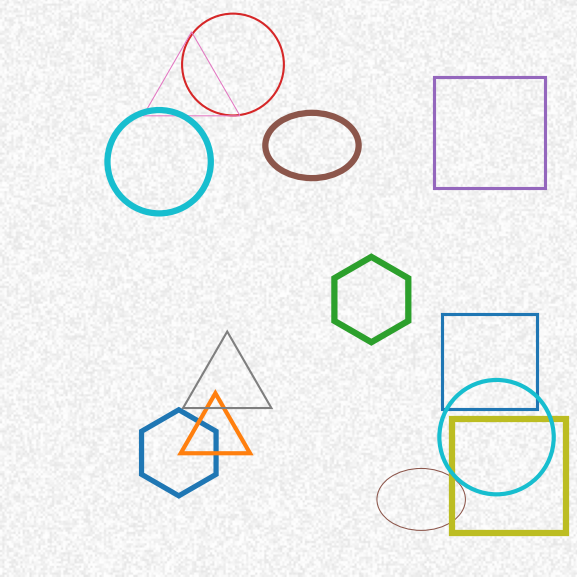[{"shape": "hexagon", "thickness": 2.5, "radius": 0.37, "center": [0.31, 0.215]}, {"shape": "square", "thickness": 1.5, "radius": 0.41, "center": [0.847, 0.373]}, {"shape": "triangle", "thickness": 2, "radius": 0.35, "center": [0.373, 0.249]}, {"shape": "hexagon", "thickness": 3, "radius": 0.37, "center": [0.643, 0.48]}, {"shape": "circle", "thickness": 1, "radius": 0.44, "center": [0.403, 0.887]}, {"shape": "square", "thickness": 1.5, "radius": 0.48, "center": [0.847, 0.77]}, {"shape": "oval", "thickness": 3, "radius": 0.4, "center": [0.54, 0.747]}, {"shape": "oval", "thickness": 0.5, "radius": 0.38, "center": [0.729, 0.134]}, {"shape": "triangle", "thickness": 0.5, "radius": 0.48, "center": [0.332, 0.847]}, {"shape": "triangle", "thickness": 1, "radius": 0.44, "center": [0.393, 0.337]}, {"shape": "square", "thickness": 3, "radius": 0.49, "center": [0.882, 0.175]}, {"shape": "circle", "thickness": 3, "radius": 0.45, "center": [0.276, 0.719]}, {"shape": "circle", "thickness": 2, "radius": 0.5, "center": [0.86, 0.242]}]